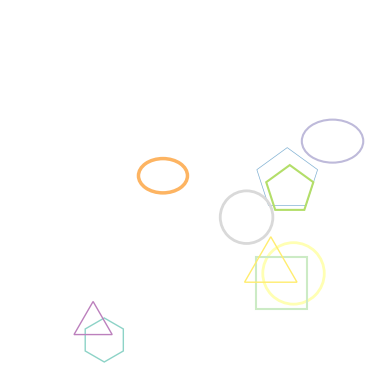[{"shape": "hexagon", "thickness": 1, "radius": 0.29, "center": [0.271, 0.117]}, {"shape": "circle", "thickness": 2, "radius": 0.4, "center": [0.762, 0.29]}, {"shape": "oval", "thickness": 1.5, "radius": 0.4, "center": [0.864, 0.633]}, {"shape": "pentagon", "thickness": 0.5, "radius": 0.41, "center": [0.746, 0.534]}, {"shape": "oval", "thickness": 2.5, "radius": 0.32, "center": [0.423, 0.544]}, {"shape": "pentagon", "thickness": 1.5, "radius": 0.32, "center": [0.753, 0.507]}, {"shape": "circle", "thickness": 2, "radius": 0.34, "center": [0.64, 0.436]}, {"shape": "triangle", "thickness": 1, "radius": 0.29, "center": [0.242, 0.16]}, {"shape": "square", "thickness": 1.5, "radius": 0.33, "center": [0.732, 0.265]}, {"shape": "triangle", "thickness": 1, "radius": 0.39, "center": [0.703, 0.306]}]